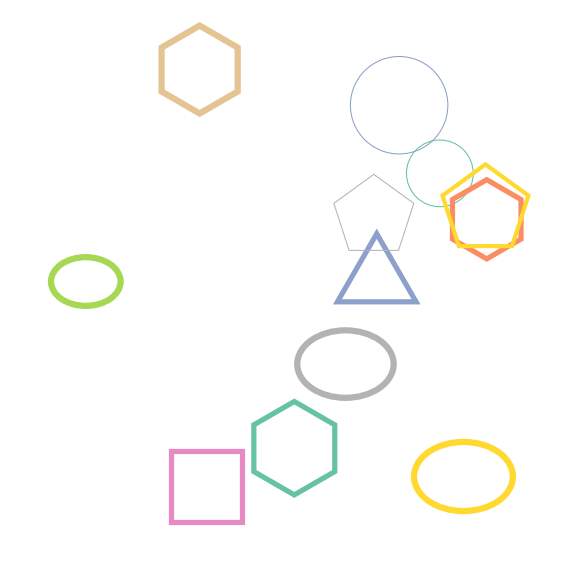[{"shape": "circle", "thickness": 0.5, "radius": 0.29, "center": [0.762, 0.699]}, {"shape": "hexagon", "thickness": 2.5, "radius": 0.4, "center": [0.51, 0.223]}, {"shape": "hexagon", "thickness": 2.5, "radius": 0.34, "center": [0.843, 0.619]}, {"shape": "circle", "thickness": 0.5, "radius": 0.42, "center": [0.691, 0.817]}, {"shape": "triangle", "thickness": 2.5, "radius": 0.39, "center": [0.652, 0.516]}, {"shape": "square", "thickness": 2.5, "radius": 0.31, "center": [0.357, 0.157]}, {"shape": "oval", "thickness": 3, "radius": 0.3, "center": [0.149, 0.512]}, {"shape": "pentagon", "thickness": 2, "radius": 0.39, "center": [0.841, 0.636]}, {"shape": "oval", "thickness": 3, "radius": 0.43, "center": [0.803, 0.174]}, {"shape": "hexagon", "thickness": 3, "radius": 0.38, "center": [0.346, 0.879]}, {"shape": "pentagon", "thickness": 0.5, "radius": 0.36, "center": [0.647, 0.624]}, {"shape": "oval", "thickness": 3, "radius": 0.42, "center": [0.598, 0.369]}]